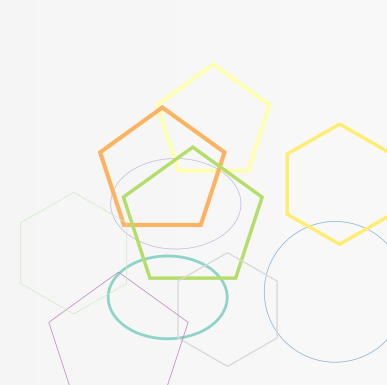[{"shape": "oval", "thickness": 2, "radius": 0.77, "center": [0.433, 0.228]}, {"shape": "pentagon", "thickness": 3, "radius": 0.76, "center": [0.55, 0.68]}, {"shape": "oval", "thickness": 0.5, "radius": 0.84, "center": [0.454, 0.471]}, {"shape": "circle", "thickness": 0.5, "radius": 0.91, "center": [0.865, 0.242]}, {"shape": "pentagon", "thickness": 3, "radius": 0.84, "center": [0.419, 0.552]}, {"shape": "pentagon", "thickness": 2.5, "radius": 0.94, "center": [0.498, 0.43]}, {"shape": "hexagon", "thickness": 1, "radius": 0.74, "center": [0.587, 0.196]}, {"shape": "pentagon", "thickness": 0.5, "radius": 0.95, "center": [0.306, 0.104]}, {"shape": "hexagon", "thickness": 0.5, "radius": 0.79, "center": [0.19, 0.343]}, {"shape": "hexagon", "thickness": 2.5, "radius": 0.78, "center": [0.876, 0.522]}]